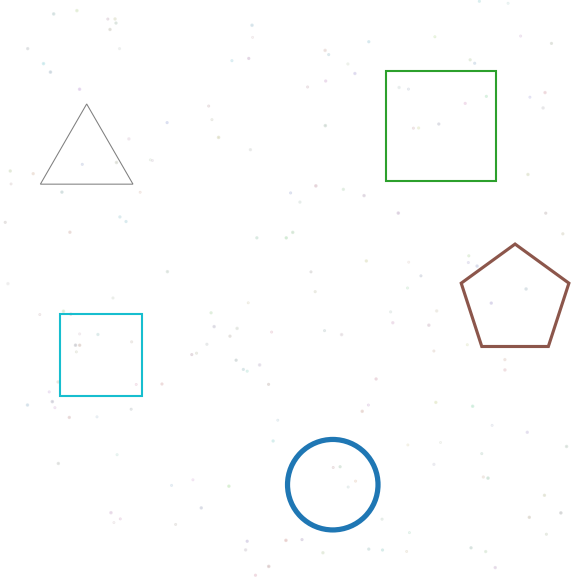[{"shape": "circle", "thickness": 2.5, "radius": 0.39, "center": [0.576, 0.16]}, {"shape": "square", "thickness": 1, "radius": 0.48, "center": [0.763, 0.781]}, {"shape": "pentagon", "thickness": 1.5, "radius": 0.49, "center": [0.892, 0.478]}, {"shape": "triangle", "thickness": 0.5, "radius": 0.46, "center": [0.15, 0.727]}, {"shape": "square", "thickness": 1, "radius": 0.36, "center": [0.175, 0.385]}]